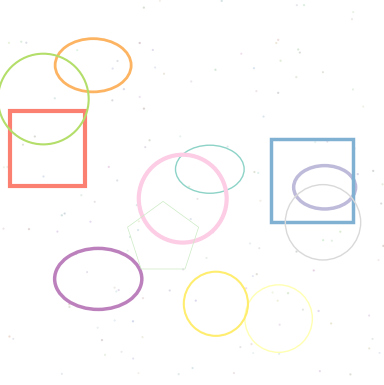[{"shape": "oval", "thickness": 1, "radius": 0.45, "center": [0.545, 0.56]}, {"shape": "circle", "thickness": 1, "radius": 0.44, "center": [0.724, 0.173]}, {"shape": "oval", "thickness": 2.5, "radius": 0.4, "center": [0.843, 0.514]}, {"shape": "square", "thickness": 3, "radius": 0.49, "center": [0.122, 0.614]}, {"shape": "square", "thickness": 2.5, "radius": 0.54, "center": [0.81, 0.531]}, {"shape": "oval", "thickness": 2, "radius": 0.49, "center": [0.242, 0.83]}, {"shape": "circle", "thickness": 1.5, "radius": 0.59, "center": [0.113, 0.743]}, {"shape": "circle", "thickness": 3, "radius": 0.57, "center": [0.475, 0.484]}, {"shape": "circle", "thickness": 1, "radius": 0.49, "center": [0.839, 0.423]}, {"shape": "oval", "thickness": 2.5, "radius": 0.57, "center": [0.255, 0.276]}, {"shape": "pentagon", "thickness": 0.5, "radius": 0.49, "center": [0.424, 0.38]}, {"shape": "circle", "thickness": 1.5, "radius": 0.42, "center": [0.561, 0.211]}]